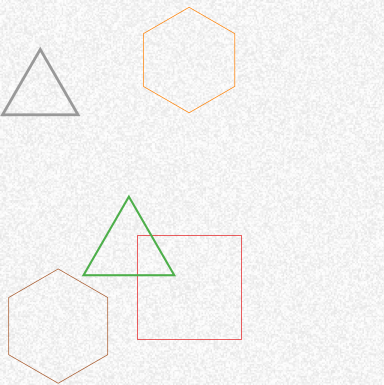[{"shape": "square", "thickness": 0.5, "radius": 0.67, "center": [0.49, 0.255]}, {"shape": "triangle", "thickness": 1.5, "radius": 0.68, "center": [0.335, 0.353]}, {"shape": "hexagon", "thickness": 0.5, "radius": 0.69, "center": [0.491, 0.844]}, {"shape": "hexagon", "thickness": 0.5, "radius": 0.74, "center": [0.151, 0.153]}, {"shape": "triangle", "thickness": 2, "radius": 0.57, "center": [0.105, 0.758]}]